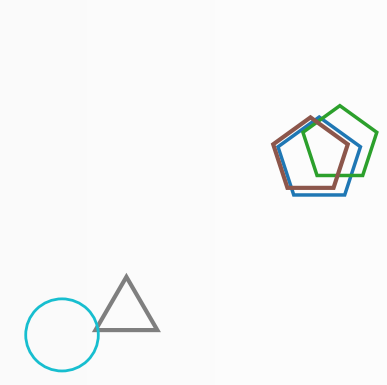[{"shape": "pentagon", "thickness": 2.5, "radius": 0.56, "center": [0.824, 0.584]}, {"shape": "pentagon", "thickness": 2.5, "radius": 0.5, "center": [0.877, 0.625]}, {"shape": "pentagon", "thickness": 3, "radius": 0.51, "center": [0.801, 0.594]}, {"shape": "triangle", "thickness": 3, "radius": 0.46, "center": [0.326, 0.189]}, {"shape": "circle", "thickness": 2, "radius": 0.47, "center": [0.16, 0.13]}]